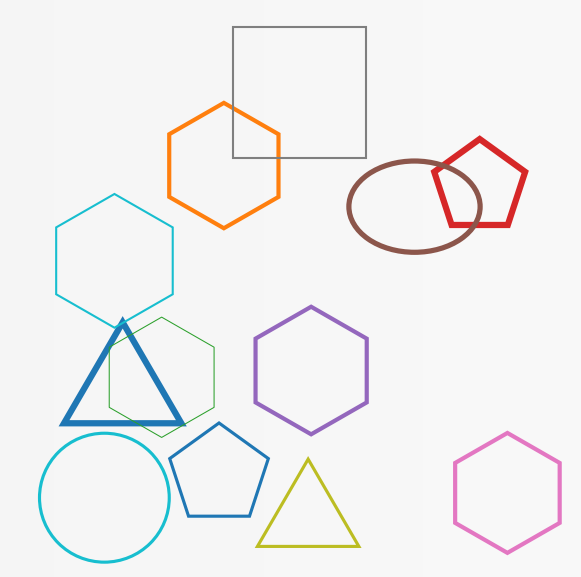[{"shape": "triangle", "thickness": 3, "radius": 0.58, "center": [0.211, 0.324]}, {"shape": "pentagon", "thickness": 1.5, "radius": 0.45, "center": [0.377, 0.177]}, {"shape": "hexagon", "thickness": 2, "radius": 0.54, "center": [0.385, 0.712]}, {"shape": "hexagon", "thickness": 0.5, "radius": 0.52, "center": [0.278, 0.346]}, {"shape": "pentagon", "thickness": 3, "radius": 0.41, "center": [0.825, 0.676]}, {"shape": "hexagon", "thickness": 2, "radius": 0.55, "center": [0.535, 0.358]}, {"shape": "oval", "thickness": 2.5, "radius": 0.56, "center": [0.713, 0.641]}, {"shape": "hexagon", "thickness": 2, "radius": 0.52, "center": [0.873, 0.146]}, {"shape": "square", "thickness": 1, "radius": 0.57, "center": [0.515, 0.839]}, {"shape": "triangle", "thickness": 1.5, "radius": 0.5, "center": [0.53, 0.103]}, {"shape": "circle", "thickness": 1.5, "radius": 0.56, "center": [0.18, 0.137]}, {"shape": "hexagon", "thickness": 1, "radius": 0.58, "center": [0.197, 0.547]}]